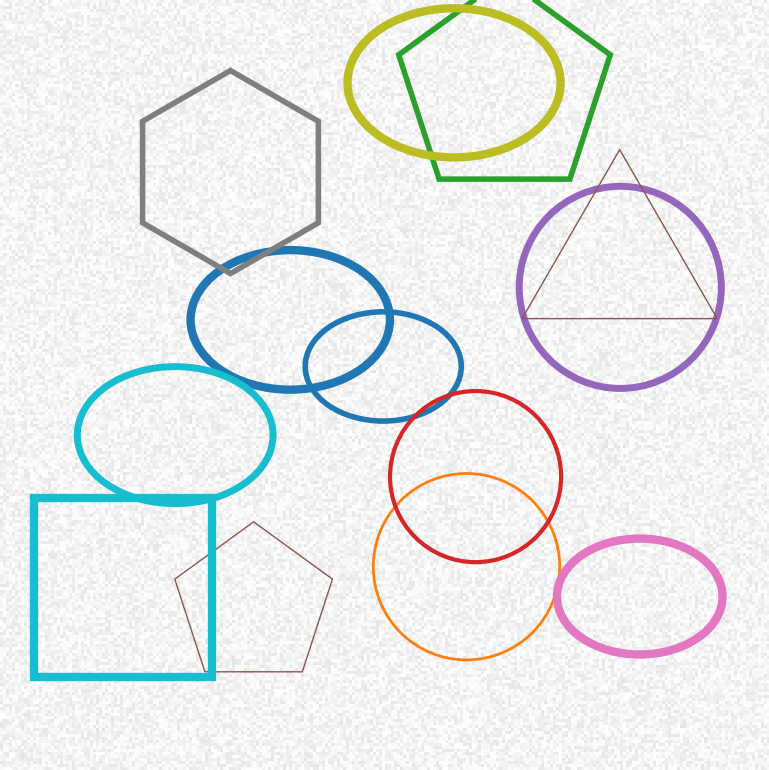[{"shape": "oval", "thickness": 3, "radius": 0.65, "center": [0.377, 0.585]}, {"shape": "oval", "thickness": 2, "radius": 0.51, "center": [0.498, 0.524]}, {"shape": "circle", "thickness": 1, "radius": 0.61, "center": [0.606, 0.264]}, {"shape": "pentagon", "thickness": 2, "radius": 0.72, "center": [0.655, 0.884]}, {"shape": "circle", "thickness": 1.5, "radius": 0.56, "center": [0.618, 0.381]}, {"shape": "circle", "thickness": 2.5, "radius": 0.66, "center": [0.806, 0.627]}, {"shape": "pentagon", "thickness": 0.5, "radius": 0.54, "center": [0.329, 0.215]}, {"shape": "triangle", "thickness": 0.5, "radius": 0.73, "center": [0.805, 0.659]}, {"shape": "oval", "thickness": 3, "radius": 0.54, "center": [0.831, 0.225]}, {"shape": "hexagon", "thickness": 2, "radius": 0.66, "center": [0.299, 0.777]}, {"shape": "oval", "thickness": 3, "radius": 0.69, "center": [0.59, 0.892]}, {"shape": "square", "thickness": 3, "radius": 0.58, "center": [0.16, 0.237]}, {"shape": "oval", "thickness": 2.5, "radius": 0.64, "center": [0.228, 0.435]}]